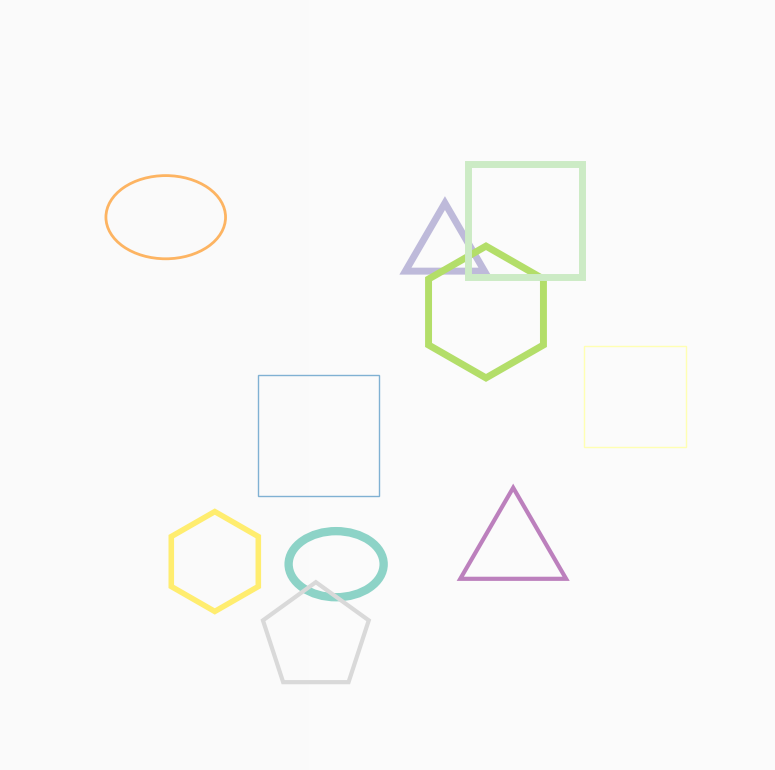[{"shape": "oval", "thickness": 3, "radius": 0.31, "center": [0.434, 0.267]}, {"shape": "square", "thickness": 0.5, "radius": 0.33, "center": [0.82, 0.485]}, {"shape": "triangle", "thickness": 2.5, "radius": 0.29, "center": [0.574, 0.677]}, {"shape": "square", "thickness": 0.5, "radius": 0.39, "center": [0.411, 0.434]}, {"shape": "oval", "thickness": 1, "radius": 0.39, "center": [0.214, 0.718]}, {"shape": "hexagon", "thickness": 2.5, "radius": 0.43, "center": [0.627, 0.595]}, {"shape": "pentagon", "thickness": 1.5, "radius": 0.36, "center": [0.408, 0.172]}, {"shape": "triangle", "thickness": 1.5, "radius": 0.39, "center": [0.662, 0.288]}, {"shape": "square", "thickness": 2.5, "radius": 0.37, "center": [0.677, 0.714]}, {"shape": "hexagon", "thickness": 2, "radius": 0.32, "center": [0.277, 0.271]}]